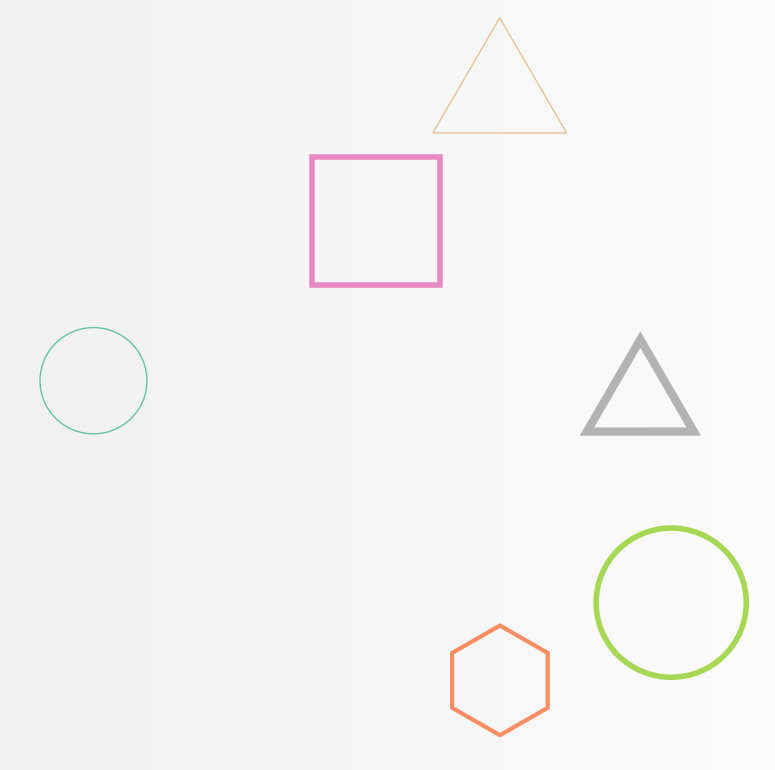[{"shape": "circle", "thickness": 0.5, "radius": 0.35, "center": [0.121, 0.506]}, {"shape": "hexagon", "thickness": 1.5, "radius": 0.36, "center": [0.645, 0.116]}, {"shape": "square", "thickness": 2, "radius": 0.41, "center": [0.485, 0.713]}, {"shape": "circle", "thickness": 2, "radius": 0.48, "center": [0.866, 0.217]}, {"shape": "triangle", "thickness": 0.5, "radius": 0.5, "center": [0.645, 0.877]}, {"shape": "triangle", "thickness": 3, "radius": 0.4, "center": [0.826, 0.479]}]